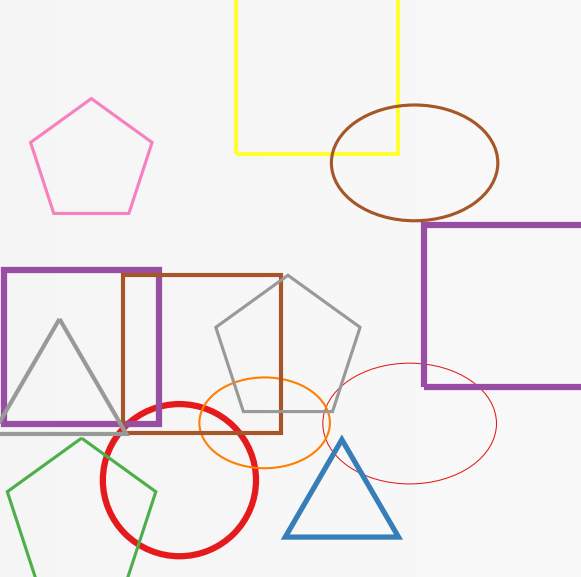[{"shape": "oval", "thickness": 0.5, "radius": 0.75, "center": [0.705, 0.266]}, {"shape": "circle", "thickness": 3, "radius": 0.66, "center": [0.309, 0.168]}, {"shape": "triangle", "thickness": 2.5, "radius": 0.56, "center": [0.588, 0.125]}, {"shape": "pentagon", "thickness": 1.5, "radius": 0.67, "center": [0.14, 0.106]}, {"shape": "square", "thickness": 3, "radius": 0.66, "center": [0.14, 0.398]}, {"shape": "square", "thickness": 3, "radius": 0.7, "center": [0.87, 0.47]}, {"shape": "oval", "thickness": 1, "radius": 0.56, "center": [0.455, 0.267]}, {"shape": "square", "thickness": 2, "radius": 0.69, "center": [0.545, 0.871]}, {"shape": "square", "thickness": 2, "radius": 0.68, "center": [0.348, 0.386]}, {"shape": "oval", "thickness": 1.5, "radius": 0.72, "center": [0.713, 0.717]}, {"shape": "pentagon", "thickness": 1.5, "radius": 0.55, "center": [0.157, 0.718]}, {"shape": "pentagon", "thickness": 1.5, "radius": 0.65, "center": [0.495, 0.392]}, {"shape": "triangle", "thickness": 2, "radius": 0.66, "center": [0.102, 0.314]}]